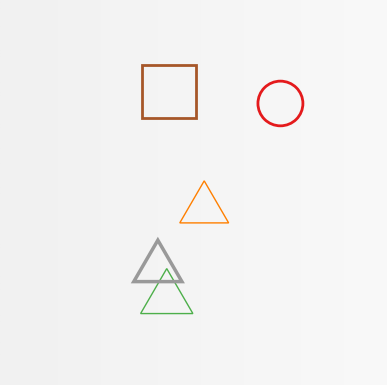[{"shape": "circle", "thickness": 2, "radius": 0.29, "center": [0.724, 0.731]}, {"shape": "triangle", "thickness": 1, "radius": 0.39, "center": [0.43, 0.224]}, {"shape": "triangle", "thickness": 1, "radius": 0.36, "center": [0.527, 0.457]}, {"shape": "square", "thickness": 2, "radius": 0.35, "center": [0.436, 0.762]}, {"shape": "triangle", "thickness": 2.5, "radius": 0.36, "center": [0.407, 0.304]}]